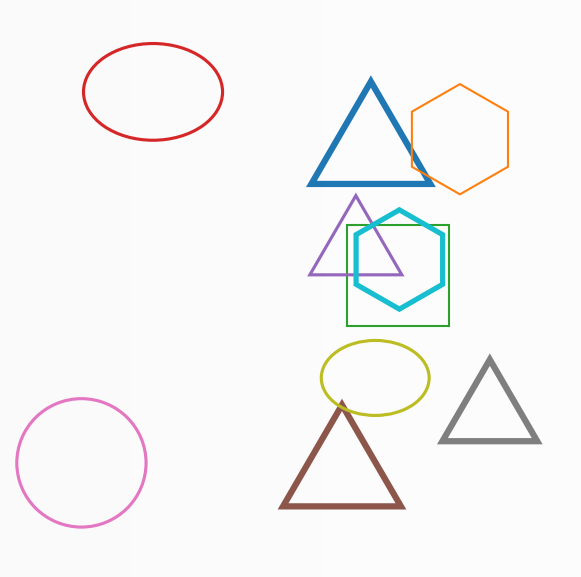[{"shape": "triangle", "thickness": 3, "radius": 0.59, "center": [0.638, 0.74]}, {"shape": "hexagon", "thickness": 1, "radius": 0.48, "center": [0.791, 0.758]}, {"shape": "square", "thickness": 1, "radius": 0.44, "center": [0.685, 0.522]}, {"shape": "oval", "thickness": 1.5, "radius": 0.6, "center": [0.263, 0.84]}, {"shape": "triangle", "thickness": 1.5, "radius": 0.46, "center": [0.612, 0.569]}, {"shape": "triangle", "thickness": 3, "radius": 0.59, "center": [0.588, 0.181]}, {"shape": "circle", "thickness": 1.5, "radius": 0.56, "center": [0.14, 0.198]}, {"shape": "triangle", "thickness": 3, "radius": 0.47, "center": [0.843, 0.282]}, {"shape": "oval", "thickness": 1.5, "radius": 0.46, "center": [0.646, 0.345]}, {"shape": "hexagon", "thickness": 2.5, "radius": 0.43, "center": [0.687, 0.55]}]